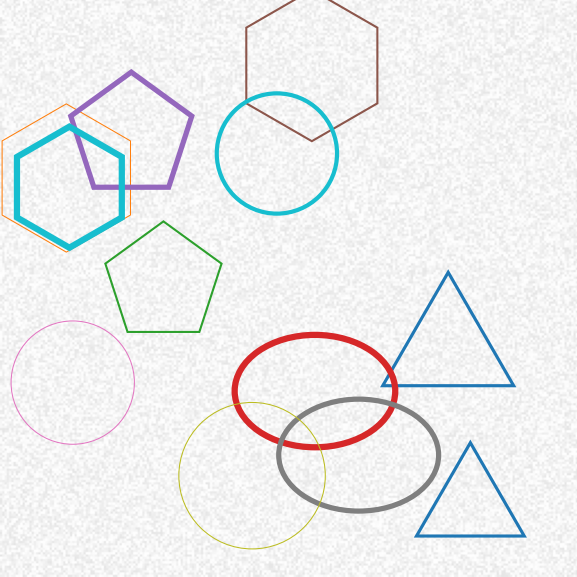[{"shape": "triangle", "thickness": 1.5, "radius": 0.65, "center": [0.776, 0.397]}, {"shape": "triangle", "thickness": 1.5, "radius": 0.54, "center": [0.814, 0.125]}, {"shape": "hexagon", "thickness": 0.5, "radius": 0.64, "center": [0.115, 0.691]}, {"shape": "pentagon", "thickness": 1, "radius": 0.53, "center": [0.283, 0.51]}, {"shape": "oval", "thickness": 3, "radius": 0.7, "center": [0.545, 0.322]}, {"shape": "pentagon", "thickness": 2.5, "radius": 0.55, "center": [0.227, 0.764]}, {"shape": "hexagon", "thickness": 1, "radius": 0.66, "center": [0.54, 0.886]}, {"shape": "circle", "thickness": 0.5, "radius": 0.53, "center": [0.126, 0.337]}, {"shape": "oval", "thickness": 2.5, "radius": 0.69, "center": [0.621, 0.211]}, {"shape": "circle", "thickness": 0.5, "radius": 0.63, "center": [0.436, 0.175]}, {"shape": "circle", "thickness": 2, "radius": 0.52, "center": [0.48, 0.733]}, {"shape": "hexagon", "thickness": 3, "radius": 0.52, "center": [0.12, 0.675]}]